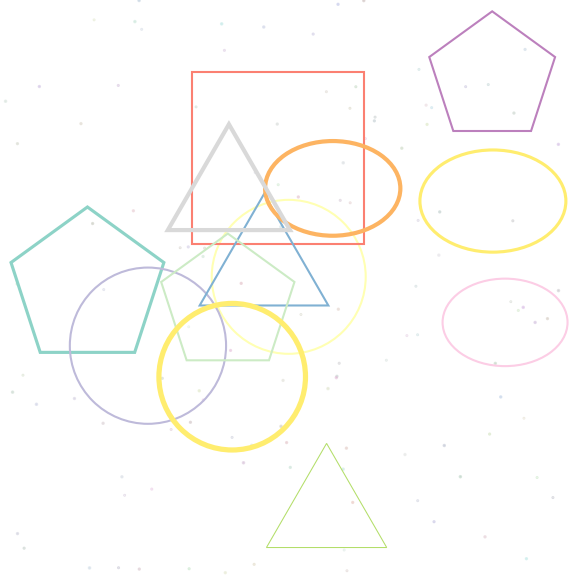[{"shape": "pentagon", "thickness": 1.5, "radius": 0.7, "center": [0.151, 0.502]}, {"shape": "circle", "thickness": 1, "radius": 0.67, "center": [0.5, 0.52]}, {"shape": "circle", "thickness": 1, "radius": 0.68, "center": [0.256, 0.401]}, {"shape": "square", "thickness": 1, "radius": 0.74, "center": [0.481, 0.726]}, {"shape": "triangle", "thickness": 1, "radius": 0.64, "center": [0.457, 0.534]}, {"shape": "oval", "thickness": 2, "radius": 0.59, "center": [0.576, 0.673]}, {"shape": "triangle", "thickness": 0.5, "radius": 0.6, "center": [0.566, 0.111]}, {"shape": "oval", "thickness": 1, "radius": 0.54, "center": [0.875, 0.441]}, {"shape": "triangle", "thickness": 2, "radius": 0.61, "center": [0.396, 0.662]}, {"shape": "pentagon", "thickness": 1, "radius": 0.57, "center": [0.852, 0.865]}, {"shape": "pentagon", "thickness": 1, "radius": 0.61, "center": [0.394, 0.473]}, {"shape": "oval", "thickness": 1.5, "radius": 0.63, "center": [0.854, 0.651]}, {"shape": "circle", "thickness": 2.5, "radius": 0.63, "center": [0.402, 0.347]}]